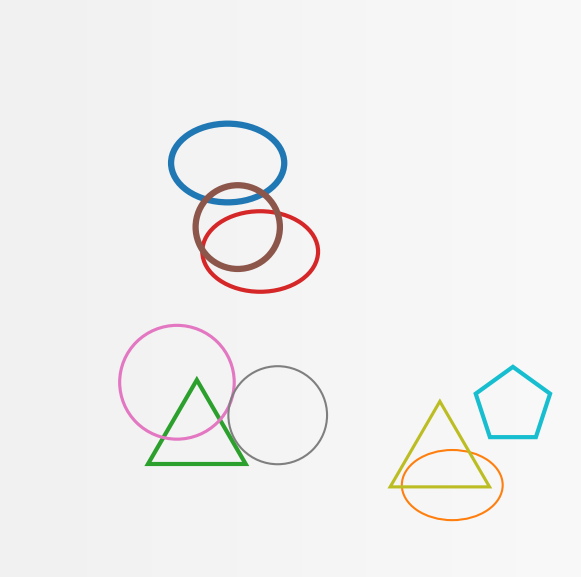[{"shape": "oval", "thickness": 3, "radius": 0.49, "center": [0.392, 0.717]}, {"shape": "oval", "thickness": 1, "radius": 0.43, "center": [0.778, 0.159]}, {"shape": "triangle", "thickness": 2, "radius": 0.49, "center": [0.339, 0.244]}, {"shape": "oval", "thickness": 2, "radius": 0.5, "center": [0.448, 0.564]}, {"shape": "circle", "thickness": 3, "radius": 0.36, "center": [0.409, 0.606]}, {"shape": "circle", "thickness": 1.5, "radius": 0.49, "center": [0.304, 0.337]}, {"shape": "circle", "thickness": 1, "radius": 0.42, "center": [0.478, 0.28]}, {"shape": "triangle", "thickness": 1.5, "radius": 0.49, "center": [0.757, 0.205]}, {"shape": "pentagon", "thickness": 2, "radius": 0.34, "center": [0.882, 0.297]}]